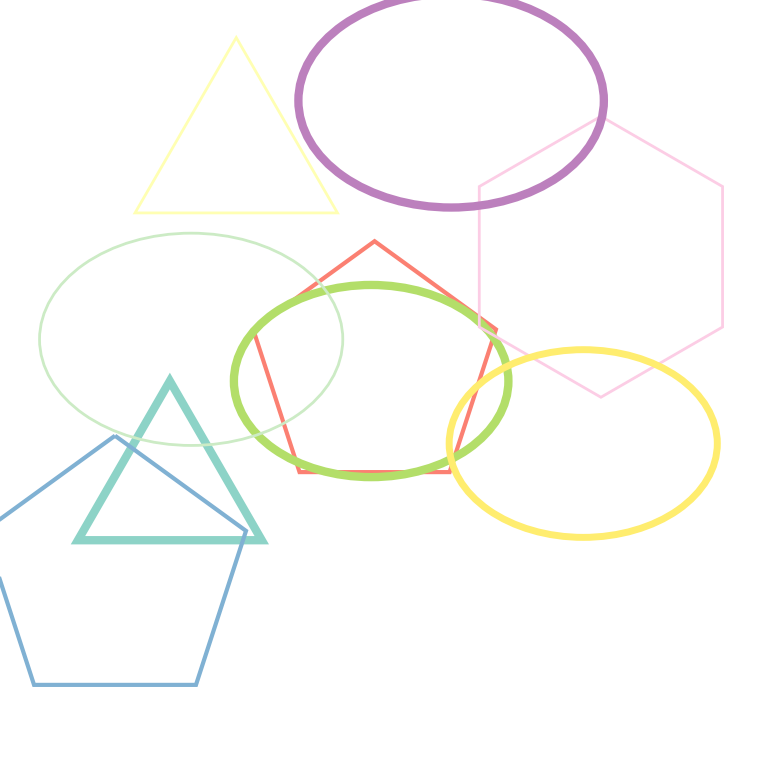[{"shape": "triangle", "thickness": 3, "radius": 0.69, "center": [0.221, 0.367]}, {"shape": "triangle", "thickness": 1, "radius": 0.76, "center": [0.307, 0.799]}, {"shape": "pentagon", "thickness": 1.5, "radius": 0.83, "center": [0.486, 0.521]}, {"shape": "pentagon", "thickness": 1.5, "radius": 0.89, "center": [0.149, 0.255]}, {"shape": "oval", "thickness": 3, "radius": 0.89, "center": [0.482, 0.505]}, {"shape": "hexagon", "thickness": 1, "radius": 0.91, "center": [0.78, 0.667]}, {"shape": "oval", "thickness": 3, "radius": 0.99, "center": [0.586, 0.869]}, {"shape": "oval", "thickness": 1, "radius": 0.98, "center": [0.248, 0.559]}, {"shape": "oval", "thickness": 2.5, "radius": 0.87, "center": [0.757, 0.424]}]